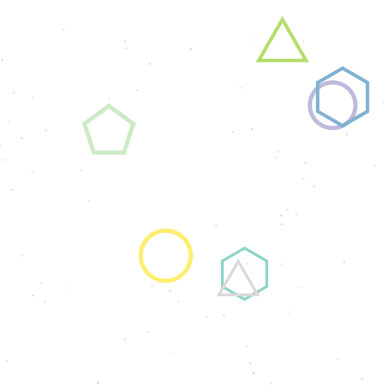[{"shape": "hexagon", "thickness": 2, "radius": 0.33, "center": [0.635, 0.289]}, {"shape": "circle", "thickness": 3, "radius": 0.3, "center": [0.864, 0.727]}, {"shape": "hexagon", "thickness": 2.5, "radius": 0.37, "center": [0.89, 0.748]}, {"shape": "triangle", "thickness": 2.5, "radius": 0.36, "center": [0.733, 0.878]}, {"shape": "triangle", "thickness": 2, "radius": 0.29, "center": [0.619, 0.263]}, {"shape": "pentagon", "thickness": 3, "radius": 0.33, "center": [0.283, 0.658]}, {"shape": "circle", "thickness": 3, "radius": 0.33, "center": [0.43, 0.336]}]